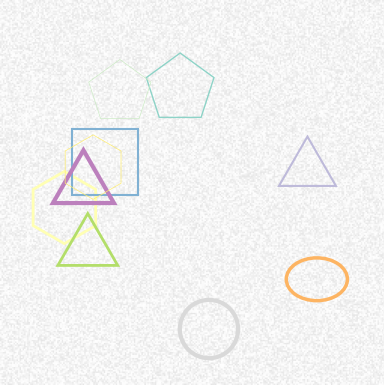[{"shape": "pentagon", "thickness": 1, "radius": 0.46, "center": [0.468, 0.77]}, {"shape": "hexagon", "thickness": 2, "radius": 0.47, "center": [0.167, 0.461]}, {"shape": "triangle", "thickness": 1.5, "radius": 0.43, "center": [0.799, 0.56]}, {"shape": "square", "thickness": 1.5, "radius": 0.43, "center": [0.272, 0.579]}, {"shape": "oval", "thickness": 2.5, "radius": 0.4, "center": [0.823, 0.275]}, {"shape": "triangle", "thickness": 2, "radius": 0.45, "center": [0.228, 0.356]}, {"shape": "circle", "thickness": 3, "radius": 0.38, "center": [0.543, 0.145]}, {"shape": "triangle", "thickness": 3, "radius": 0.46, "center": [0.217, 0.518]}, {"shape": "pentagon", "thickness": 0.5, "radius": 0.43, "center": [0.311, 0.761]}, {"shape": "hexagon", "thickness": 0.5, "radius": 0.42, "center": [0.242, 0.566]}]